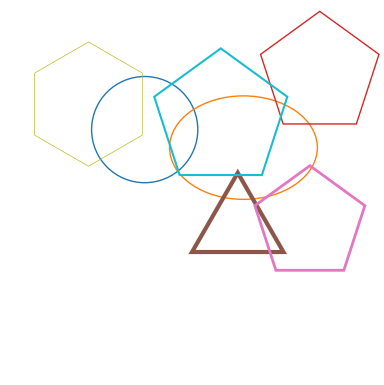[{"shape": "circle", "thickness": 1, "radius": 0.69, "center": [0.376, 0.663]}, {"shape": "oval", "thickness": 1, "radius": 0.96, "center": [0.632, 0.617]}, {"shape": "pentagon", "thickness": 1, "radius": 0.81, "center": [0.831, 0.809]}, {"shape": "triangle", "thickness": 3, "radius": 0.69, "center": [0.618, 0.414]}, {"shape": "pentagon", "thickness": 2, "radius": 0.75, "center": [0.805, 0.419]}, {"shape": "hexagon", "thickness": 0.5, "radius": 0.81, "center": [0.23, 0.73]}, {"shape": "pentagon", "thickness": 1.5, "radius": 0.91, "center": [0.573, 0.692]}]